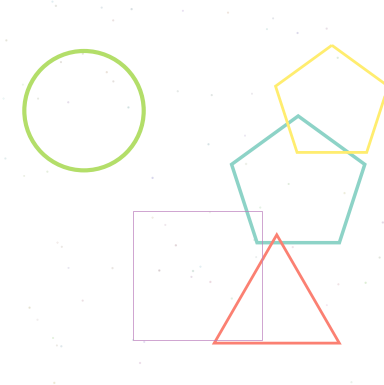[{"shape": "pentagon", "thickness": 2.5, "radius": 0.91, "center": [0.775, 0.517]}, {"shape": "triangle", "thickness": 2, "radius": 0.94, "center": [0.719, 0.203]}, {"shape": "circle", "thickness": 3, "radius": 0.78, "center": [0.218, 0.713]}, {"shape": "square", "thickness": 0.5, "radius": 0.84, "center": [0.513, 0.284]}, {"shape": "pentagon", "thickness": 2, "radius": 0.77, "center": [0.862, 0.729]}]